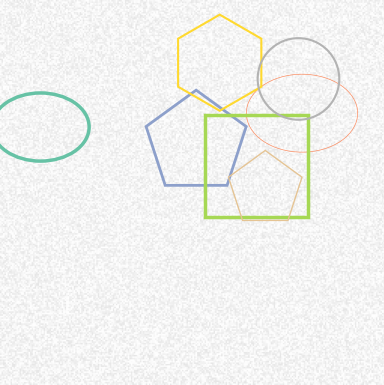[{"shape": "oval", "thickness": 2.5, "radius": 0.63, "center": [0.105, 0.67]}, {"shape": "oval", "thickness": 0.5, "radius": 0.72, "center": [0.784, 0.706]}, {"shape": "pentagon", "thickness": 2, "radius": 0.68, "center": [0.509, 0.629]}, {"shape": "square", "thickness": 2.5, "radius": 0.67, "center": [0.666, 0.569]}, {"shape": "hexagon", "thickness": 1.5, "radius": 0.62, "center": [0.571, 0.837]}, {"shape": "pentagon", "thickness": 1, "radius": 0.5, "center": [0.689, 0.509]}, {"shape": "circle", "thickness": 1.5, "radius": 0.53, "center": [0.775, 0.795]}]